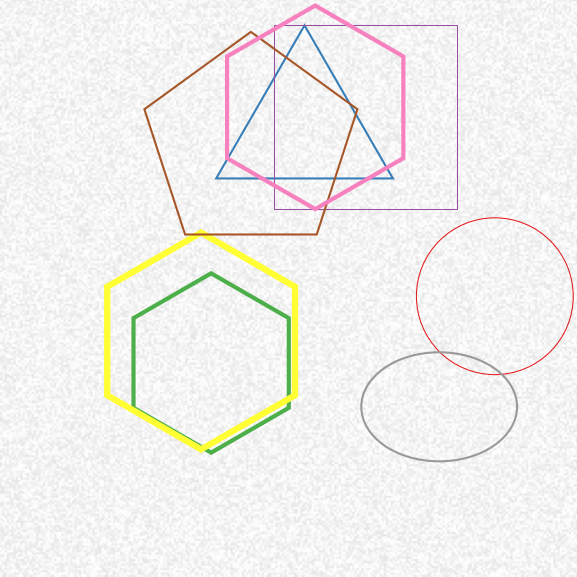[{"shape": "circle", "thickness": 0.5, "radius": 0.68, "center": [0.857, 0.486]}, {"shape": "triangle", "thickness": 1, "radius": 0.88, "center": [0.527, 0.778]}, {"shape": "hexagon", "thickness": 2, "radius": 0.78, "center": [0.366, 0.371]}, {"shape": "square", "thickness": 0.5, "radius": 0.79, "center": [0.633, 0.797]}, {"shape": "hexagon", "thickness": 3, "radius": 0.94, "center": [0.348, 0.409]}, {"shape": "pentagon", "thickness": 1, "radius": 0.97, "center": [0.434, 0.75]}, {"shape": "hexagon", "thickness": 2, "radius": 0.88, "center": [0.546, 0.813]}, {"shape": "oval", "thickness": 1, "radius": 0.67, "center": [0.761, 0.295]}]